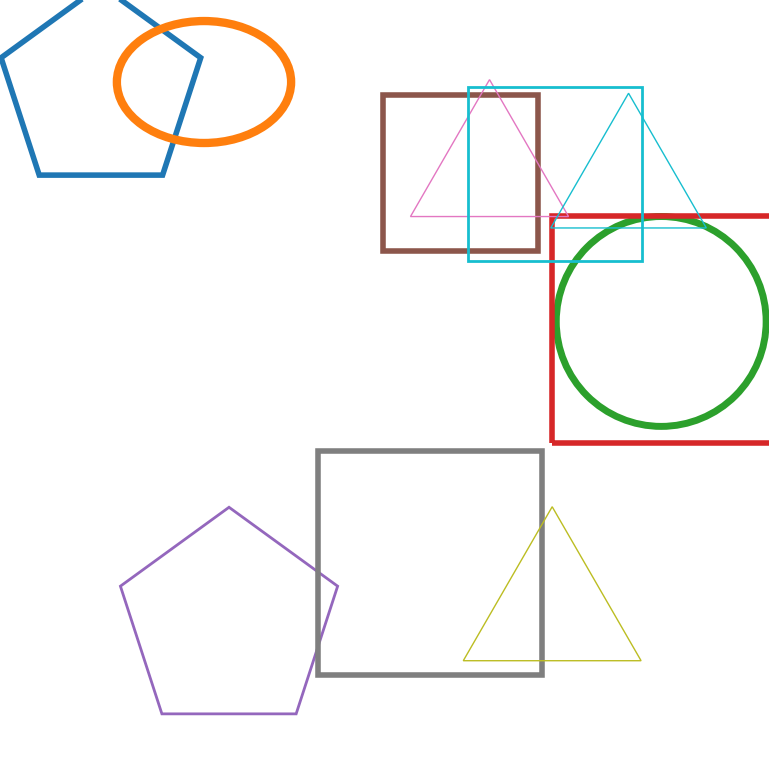[{"shape": "pentagon", "thickness": 2, "radius": 0.68, "center": [0.131, 0.883]}, {"shape": "oval", "thickness": 3, "radius": 0.57, "center": [0.265, 0.893]}, {"shape": "circle", "thickness": 2.5, "radius": 0.68, "center": [0.859, 0.583]}, {"shape": "square", "thickness": 2, "radius": 0.74, "center": [0.864, 0.572]}, {"shape": "pentagon", "thickness": 1, "radius": 0.74, "center": [0.297, 0.193]}, {"shape": "square", "thickness": 2, "radius": 0.51, "center": [0.598, 0.775]}, {"shape": "triangle", "thickness": 0.5, "radius": 0.59, "center": [0.636, 0.778]}, {"shape": "square", "thickness": 2, "radius": 0.73, "center": [0.559, 0.269]}, {"shape": "triangle", "thickness": 0.5, "radius": 0.67, "center": [0.717, 0.209]}, {"shape": "triangle", "thickness": 0.5, "radius": 0.58, "center": [0.816, 0.762]}, {"shape": "square", "thickness": 1, "radius": 0.56, "center": [0.721, 0.774]}]